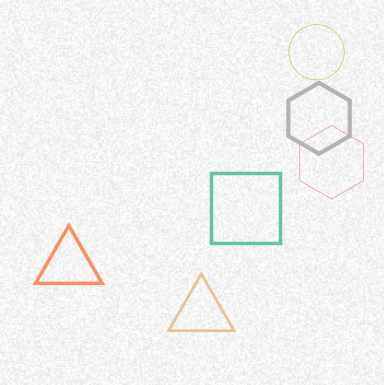[{"shape": "square", "thickness": 2.5, "radius": 0.45, "center": [0.637, 0.459]}, {"shape": "triangle", "thickness": 2.5, "radius": 0.5, "center": [0.179, 0.314]}, {"shape": "hexagon", "thickness": 0.5, "radius": 0.48, "center": [0.861, 0.579]}, {"shape": "circle", "thickness": 0.5, "radius": 0.36, "center": [0.822, 0.864]}, {"shape": "triangle", "thickness": 2, "radius": 0.49, "center": [0.523, 0.19]}, {"shape": "hexagon", "thickness": 3, "radius": 0.46, "center": [0.829, 0.693]}]